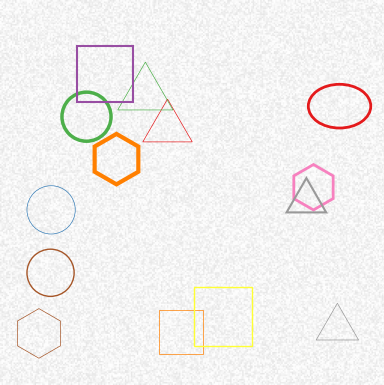[{"shape": "oval", "thickness": 2, "radius": 0.41, "center": [0.882, 0.724]}, {"shape": "triangle", "thickness": 0.5, "radius": 0.37, "center": [0.435, 0.669]}, {"shape": "circle", "thickness": 0.5, "radius": 0.31, "center": [0.133, 0.455]}, {"shape": "triangle", "thickness": 0.5, "radius": 0.41, "center": [0.378, 0.756]}, {"shape": "circle", "thickness": 2.5, "radius": 0.32, "center": [0.225, 0.697]}, {"shape": "square", "thickness": 1.5, "radius": 0.36, "center": [0.272, 0.809]}, {"shape": "hexagon", "thickness": 3, "radius": 0.33, "center": [0.303, 0.587]}, {"shape": "square", "thickness": 0.5, "radius": 0.29, "center": [0.47, 0.138]}, {"shape": "square", "thickness": 1, "radius": 0.38, "center": [0.58, 0.178]}, {"shape": "hexagon", "thickness": 0.5, "radius": 0.32, "center": [0.101, 0.134]}, {"shape": "circle", "thickness": 1, "radius": 0.31, "center": [0.131, 0.291]}, {"shape": "hexagon", "thickness": 2, "radius": 0.3, "center": [0.814, 0.514]}, {"shape": "triangle", "thickness": 1.5, "radius": 0.3, "center": [0.796, 0.478]}, {"shape": "triangle", "thickness": 0.5, "radius": 0.32, "center": [0.876, 0.149]}]